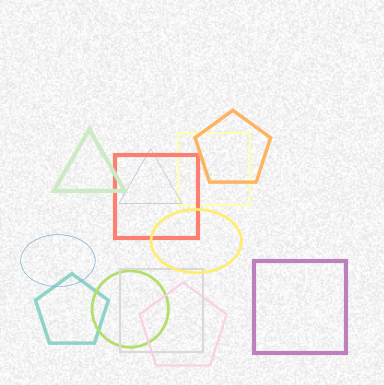[{"shape": "pentagon", "thickness": 2.5, "radius": 0.5, "center": [0.187, 0.189]}, {"shape": "square", "thickness": 1.5, "radius": 0.47, "center": [0.556, 0.56]}, {"shape": "triangle", "thickness": 0.5, "radius": 0.47, "center": [0.391, 0.519]}, {"shape": "square", "thickness": 3, "radius": 0.54, "center": [0.407, 0.49]}, {"shape": "oval", "thickness": 0.5, "radius": 0.48, "center": [0.151, 0.323]}, {"shape": "pentagon", "thickness": 2.5, "radius": 0.52, "center": [0.605, 0.61]}, {"shape": "circle", "thickness": 2, "radius": 0.5, "center": [0.338, 0.197]}, {"shape": "pentagon", "thickness": 1.5, "radius": 0.59, "center": [0.476, 0.147]}, {"shape": "square", "thickness": 1.5, "radius": 0.54, "center": [0.42, 0.193]}, {"shape": "square", "thickness": 3, "radius": 0.6, "center": [0.779, 0.202]}, {"shape": "triangle", "thickness": 3, "radius": 0.53, "center": [0.232, 0.557]}, {"shape": "oval", "thickness": 2, "radius": 0.59, "center": [0.51, 0.374]}]